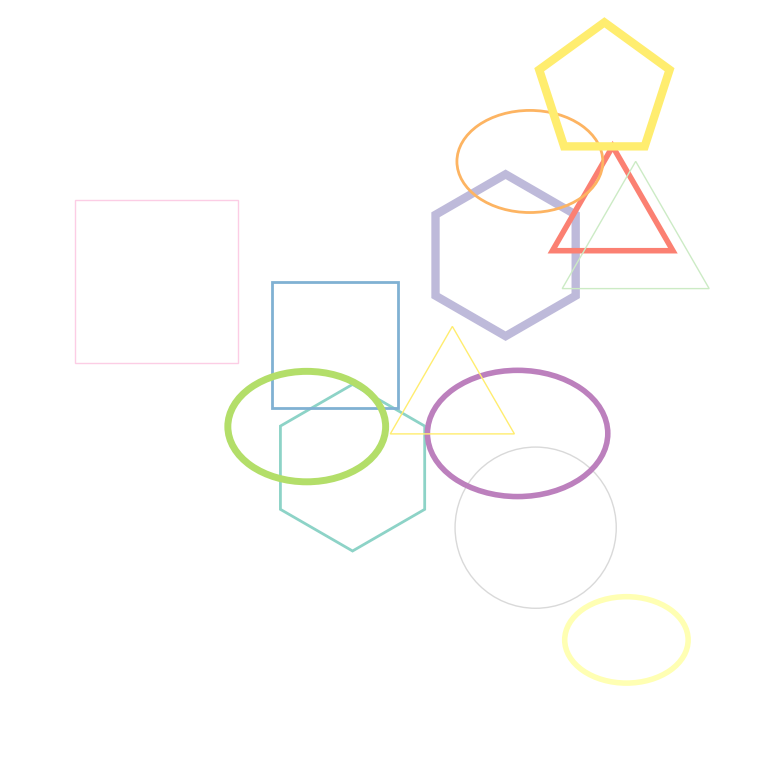[{"shape": "hexagon", "thickness": 1, "radius": 0.54, "center": [0.458, 0.393]}, {"shape": "oval", "thickness": 2, "radius": 0.4, "center": [0.814, 0.169]}, {"shape": "hexagon", "thickness": 3, "radius": 0.53, "center": [0.657, 0.669]}, {"shape": "triangle", "thickness": 2, "radius": 0.45, "center": [0.796, 0.72]}, {"shape": "square", "thickness": 1, "radius": 0.41, "center": [0.436, 0.552]}, {"shape": "oval", "thickness": 1, "radius": 0.47, "center": [0.688, 0.79]}, {"shape": "oval", "thickness": 2.5, "radius": 0.51, "center": [0.398, 0.446]}, {"shape": "square", "thickness": 0.5, "radius": 0.53, "center": [0.203, 0.634]}, {"shape": "circle", "thickness": 0.5, "radius": 0.52, "center": [0.696, 0.315]}, {"shape": "oval", "thickness": 2, "radius": 0.59, "center": [0.672, 0.437]}, {"shape": "triangle", "thickness": 0.5, "radius": 0.55, "center": [0.826, 0.68]}, {"shape": "triangle", "thickness": 0.5, "radius": 0.47, "center": [0.587, 0.483]}, {"shape": "pentagon", "thickness": 3, "radius": 0.45, "center": [0.785, 0.882]}]